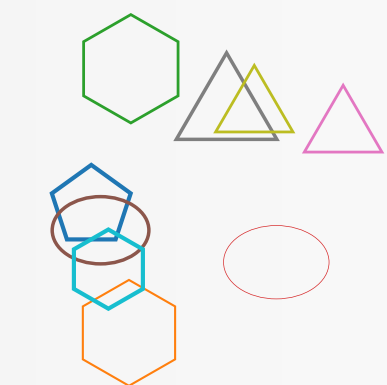[{"shape": "pentagon", "thickness": 3, "radius": 0.53, "center": [0.236, 0.465]}, {"shape": "hexagon", "thickness": 1.5, "radius": 0.69, "center": [0.333, 0.135]}, {"shape": "hexagon", "thickness": 2, "radius": 0.7, "center": [0.338, 0.821]}, {"shape": "oval", "thickness": 0.5, "radius": 0.68, "center": [0.713, 0.319]}, {"shape": "oval", "thickness": 2.5, "radius": 0.62, "center": [0.259, 0.402]}, {"shape": "triangle", "thickness": 2, "radius": 0.58, "center": [0.886, 0.663]}, {"shape": "triangle", "thickness": 2.5, "radius": 0.75, "center": [0.585, 0.713]}, {"shape": "triangle", "thickness": 2, "radius": 0.58, "center": [0.656, 0.715]}, {"shape": "hexagon", "thickness": 3, "radius": 0.51, "center": [0.28, 0.301]}]